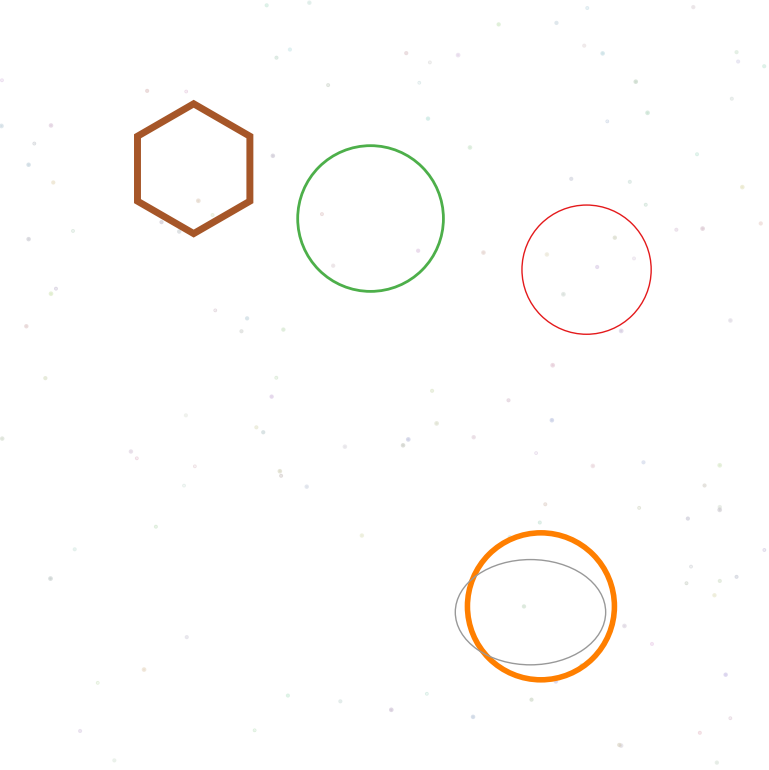[{"shape": "circle", "thickness": 0.5, "radius": 0.42, "center": [0.762, 0.65]}, {"shape": "circle", "thickness": 1, "radius": 0.47, "center": [0.481, 0.716]}, {"shape": "circle", "thickness": 2, "radius": 0.48, "center": [0.703, 0.213]}, {"shape": "hexagon", "thickness": 2.5, "radius": 0.42, "center": [0.252, 0.781]}, {"shape": "oval", "thickness": 0.5, "radius": 0.49, "center": [0.689, 0.205]}]